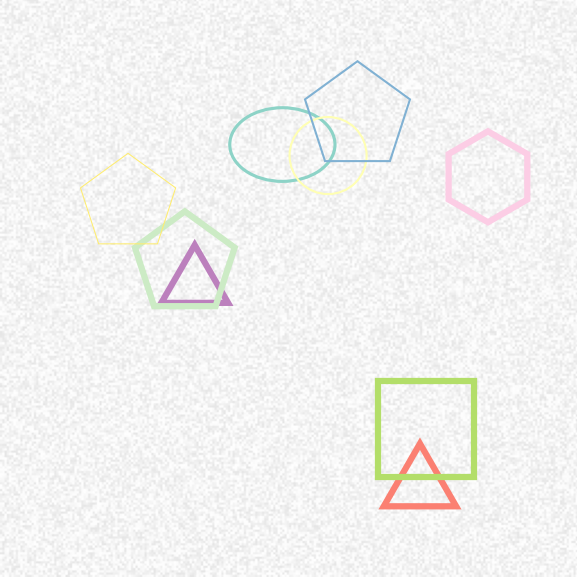[{"shape": "oval", "thickness": 1.5, "radius": 0.46, "center": [0.489, 0.749]}, {"shape": "circle", "thickness": 1, "radius": 0.33, "center": [0.568, 0.73]}, {"shape": "triangle", "thickness": 3, "radius": 0.36, "center": [0.727, 0.159]}, {"shape": "pentagon", "thickness": 1, "radius": 0.48, "center": [0.619, 0.797]}, {"shape": "square", "thickness": 3, "radius": 0.42, "center": [0.738, 0.256]}, {"shape": "hexagon", "thickness": 3, "radius": 0.39, "center": [0.845, 0.693]}, {"shape": "triangle", "thickness": 3, "radius": 0.33, "center": [0.337, 0.508]}, {"shape": "pentagon", "thickness": 3, "radius": 0.45, "center": [0.32, 0.542]}, {"shape": "pentagon", "thickness": 0.5, "radius": 0.43, "center": [0.222, 0.647]}]